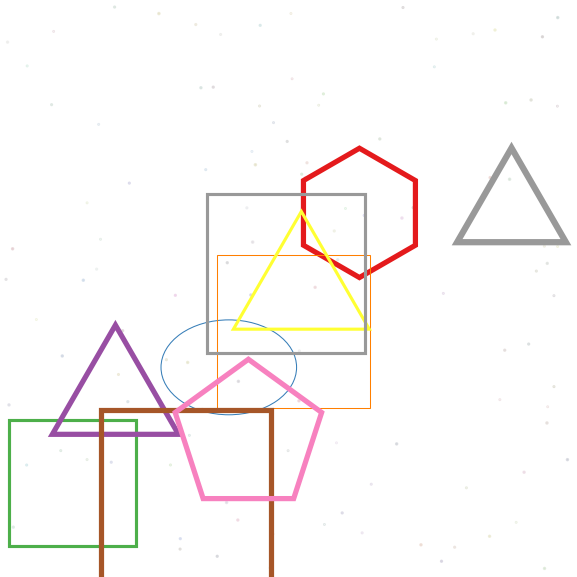[{"shape": "hexagon", "thickness": 2.5, "radius": 0.56, "center": [0.622, 0.63]}, {"shape": "oval", "thickness": 0.5, "radius": 0.59, "center": [0.396, 0.363]}, {"shape": "square", "thickness": 1.5, "radius": 0.55, "center": [0.126, 0.163]}, {"shape": "triangle", "thickness": 2.5, "radius": 0.63, "center": [0.2, 0.31]}, {"shape": "square", "thickness": 0.5, "radius": 0.66, "center": [0.508, 0.424]}, {"shape": "triangle", "thickness": 1.5, "radius": 0.68, "center": [0.522, 0.497]}, {"shape": "square", "thickness": 2.5, "radius": 0.74, "center": [0.322, 0.143]}, {"shape": "pentagon", "thickness": 2.5, "radius": 0.67, "center": [0.43, 0.244]}, {"shape": "triangle", "thickness": 3, "radius": 0.54, "center": [0.886, 0.634]}, {"shape": "square", "thickness": 1.5, "radius": 0.68, "center": [0.495, 0.526]}]